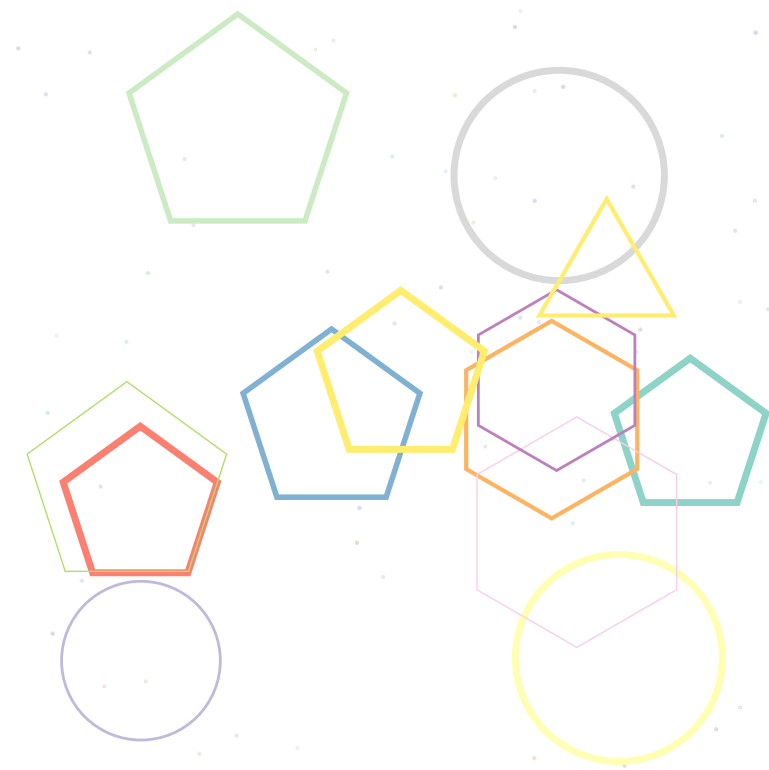[{"shape": "pentagon", "thickness": 2.5, "radius": 0.52, "center": [0.896, 0.431]}, {"shape": "circle", "thickness": 2.5, "radius": 0.67, "center": [0.804, 0.146]}, {"shape": "circle", "thickness": 1, "radius": 0.52, "center": [0.183, 0.142]}, {"shape": "pentagon", "thickness": 2.5, "radius": 0.53, "center": [0.182, 0.341]}, {"shape": "pentagon", "thickness": 2, "radius": 0.6, "center": [0.431, 0.452]}, {"shape": "hexagon", "thickness": 1.5, "radius": 0.64, "center": [0.716, 0.455]}, {"shape": "pentagon", "thickness": 0.5, "radius": 0.68, "center": [0.165, 0.368]}, {"shape": "hexagon", "thickness": 0.5, "radius": 0.75, "center": [0.749, 0.309]}, {"shape": "circle", "thickness": 2.5, "radius": 0.68, "center": [0.726, 0.772]}, {"shape": "hexagon", "thickness": 1, "radius": 0.59, "center": [0.723, 0.506]}, {"shape": "pentagon", "thickness": 2, "radius": 0.74, "center": [0.309, 0.833]}, {"shape": "triangle", "thickness": 1.5, "radius": 0.5, "center": [0.788, 0.641]}, {"shape": "pentagon", "thickness": 2.5, "radius": 0.57, "center": [0.52, 0.509]}]